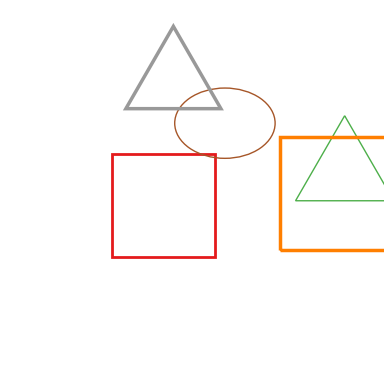[{"shape": "square", "thickness": 2, "radius": 0.67, "center": [0.424, 0.467]}, {"shape": "triangle", "thickness": 1, "radius": 0.74, "center": [0.895, 0.552]}, {"shape": "square", "thickness": 2.5, "radius": 0.73, "center": [0.874, 0.497]}, {"shape": "oval", "thickness": 1, "radius": 0.65, "center": [0.584, 0.68]}, {"shape": "triangle", "thickness": 2.5, "radius": 0.71, "center": [0.45, 0.789]}]